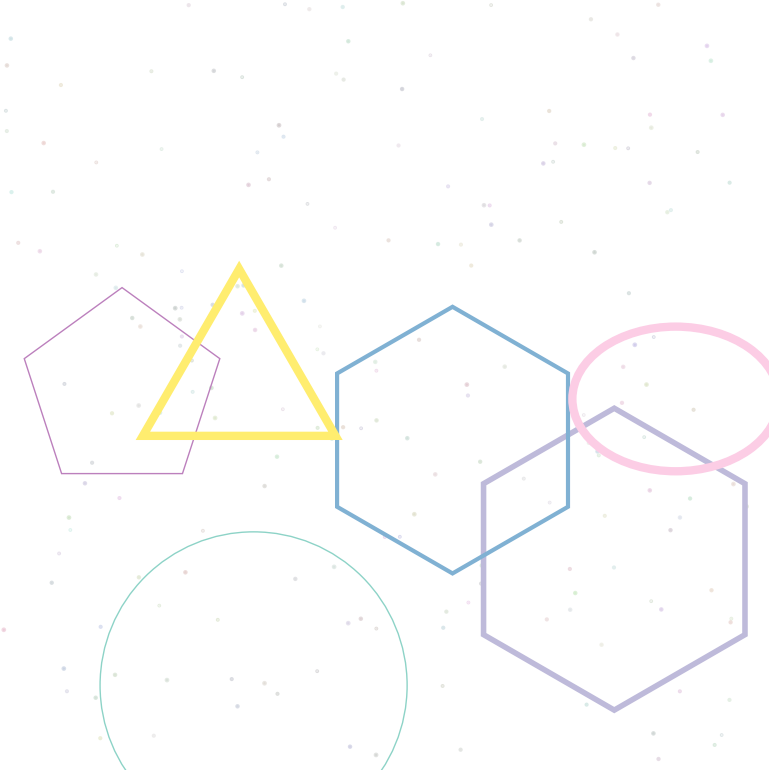[{"shape": "circle", "thickness": 0.5, "radius": 1.0, "center": [0.329, 0.11]}, {"shape": "hexagon", "thickness": 2, "radius": 0.98, "center": [0.798, 0.274]}, {"shape": "hexagon", "thickness": 1.5, "radius": 0.87, "center": [0.588, 0.428]}, {"shape": "oval", "thickness": 3, "radius": 0.67, "center": [0.878, 0.482]}, {"shape": "pentagon", "thickness": 0.5, "radius": 0.67, "center": [0.158, 0.493]}, {"shape": "triangle", "thickness": 3, "radius": 0.72, "center": [0.311, 0.506]}]